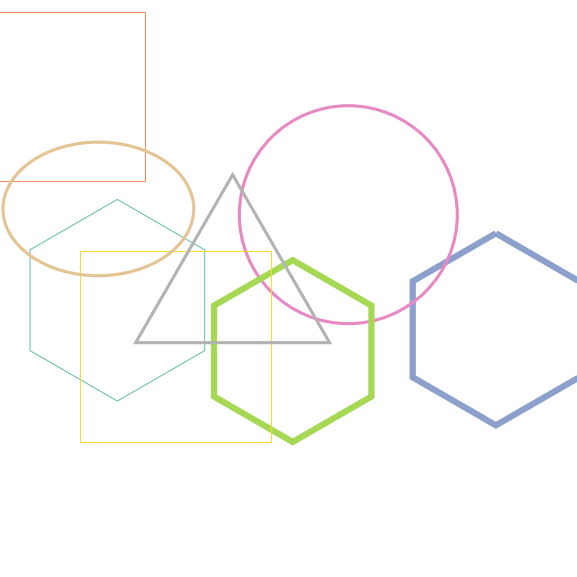[{"shape": "hexagon", "thickness": 0.5, "radius": 0.87, "center": [0.203, 0.479]}, {"shape": "square", "thickness": 0.5, "radius": 0.73, "center": [0.104, 0.832]}, {"shape": "hexagon", "thickness": 3, "radius": 0.83, "center": [0.859, 0.429]}, {"shape": "circle", "thickness": 1.5, "radius": 0.94, "center": [0.603, 0.627]}, {"shape": "hexagon", "thickness": 3, "radius": 0.79, "center": [0.507, 0.391]}, {"shape": "square", "thickness": 0.5, "radius": 0.83, "center": [0.303, 0.399]}, {"shape": "oval", "thickness": 1.5, "radius": 0.83, "center": [0.17, 0.637]}, {"shape": "triangle", "thickness": 1.5, "radius": 0.97, "center": [0.403, 0.503]}]